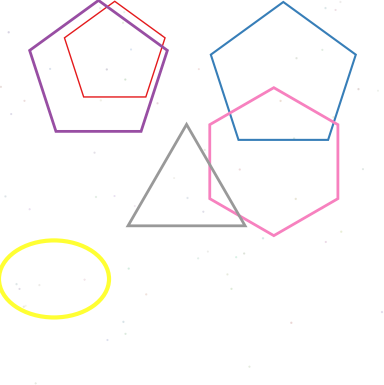[{"shape": "pentagon", "thickness": 1, "radius": 0.69, "center": [0.298, 0.859]}, {"shape": "pentagon", "thickness": 1.5, "radius": 0.99, "center": [0.736, 0.797]}, {"shape": "pentagon", "thickness": 2, "radius": 0.94, "center": [0.256, 0.811]}, {"shape": "oval", "thickness": 3, "radius": 0.71, "center": [0.14, 0.275]}, {"shape": "hexagon", "thickness": 2, "radius": 0.96, "center": [0.711, 0.58]}, {"shape": "triangle", "thickness": 2, "radius": 0.88, "center": [0.485, 0.501]}]